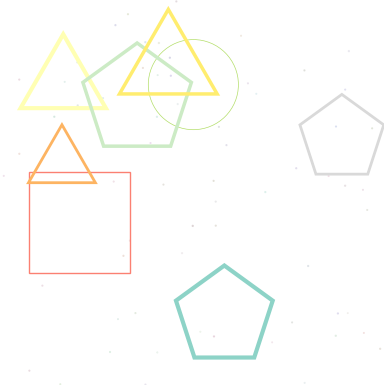[{"shape": "pentagon", "thickness": 3, "radius": 0.66, "center": [0.583, 0.178]}, {"shape": "triangle", "thickness": 3, "radius": 0.64, "center": [0.164, 0.783]}, {"shape": "square", "thickness": 1, "radius": 0.66, "center": [0.207, 0.423]}, {"shape": "triangle", "thickness": 2, "radius": 0.5, "center": [0.161, 0.576]}, {"shape": "circle", "thickness": 0.5, "radius": 0.59, "center": [0.502, 0.78]}, {"shape": "pentagon", "thickness": 2, "radius": 0.57, "center": [0.888, 0.64]}, {"shape": "pentagon", "thickness": 2.5, "radius": 0.74, "center": [0.356, 0.74]}, {"shape": "triangle", "thickness": 2.5, "radius": 0.73, "center": [0.437, 0.829]}]